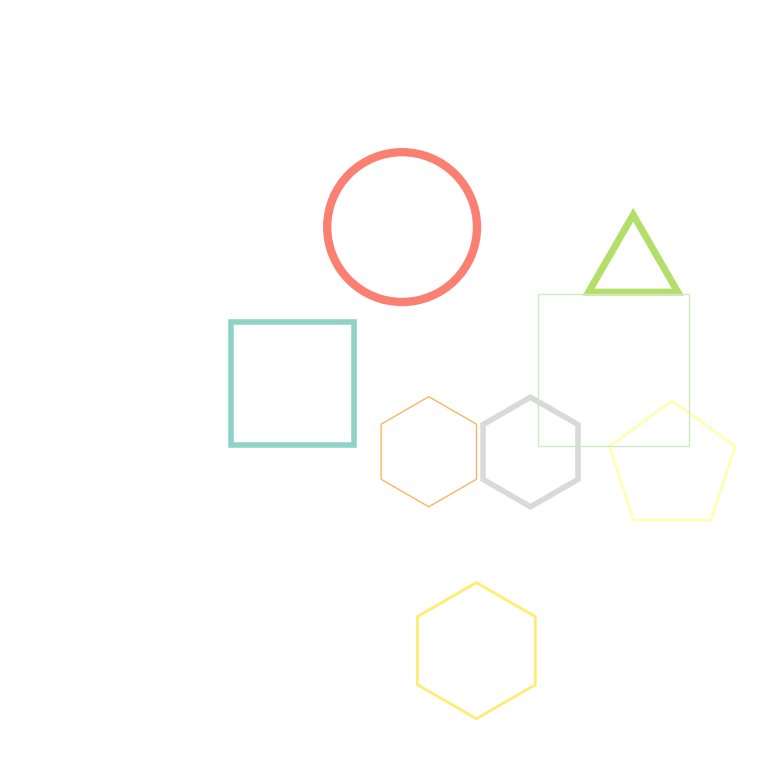[{"shape": "square", "thickness": 2, "radius": 0.4, "center": [0.38, 0.502]}, {"shape": "pentagon", "thickness": 1, "radius": 0.43, "center": [0.873, 0.394]}, {"shape": "circle", "thickness": 3, "radius": 0.49, "center": [0.522, 0.705]}, {"shape": "hexagon", "thickness": 0.5, "radius": 0.36, "center": [0.557, 0.413]}, {"shape": "triangle", "thickness": 2.5, "radius": 0.33, "center": [0.822, 0.654]}, {"shape": "hexagon", "thickness": 2, "radius": 0.36, "center": [0.689, 0.413]}, {"shape": "square", "thickness": 0.5, "radius": 0.49, "center": [0.797, 0.519]}, {"shape": "hexagon", "thickness": 1, "radius": 0.44, "center": [0.619, 0.155]}]